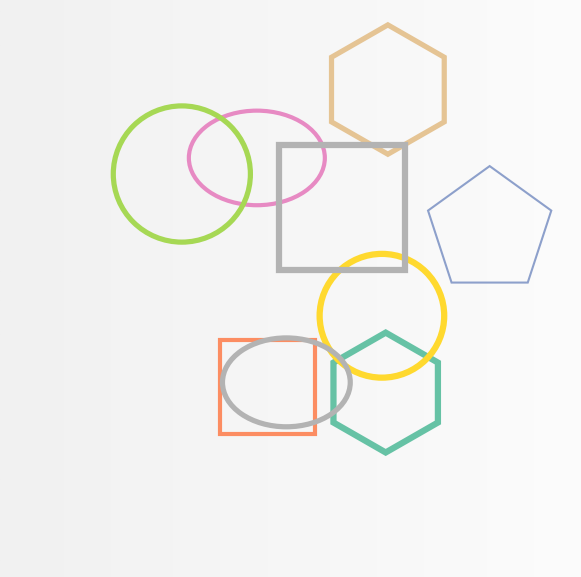[{"shape": "hexagon", "thickness": 3, "radius": 0.52, "center": [0.664, 0.319]}, {"shape": "square", "thickness": 2, "radius": 0.41, "center": [0.461, 0.329]}, {"shape": "pentagon", "thickness": 1, "radius": 0.56, "center": [0.842, 0.6]}, {"shape": "oval", "thickness": 2, "radius": 0.58, "center": [0.442, 0.726]}, {"shape": "circle", "thickness": 2.5, "radius": 0.59, "center": [0.313, 0.698]}, {"shape": "circle", "thickness": 3, "radius": 0.54, "center": [0.657, 0.452]}, {"shape": "hexagon", "thickness": 2.5, "radius": 0.56, "center": [0.667, 0.844]}, {"shape": "oval", "thickness": 2.5, "radius": 0.55, "center": [0.493, 0.337]}, {"shape": "square", "thickness": 3, "radius": 0.54, "center": [0.588, 0.64]}]